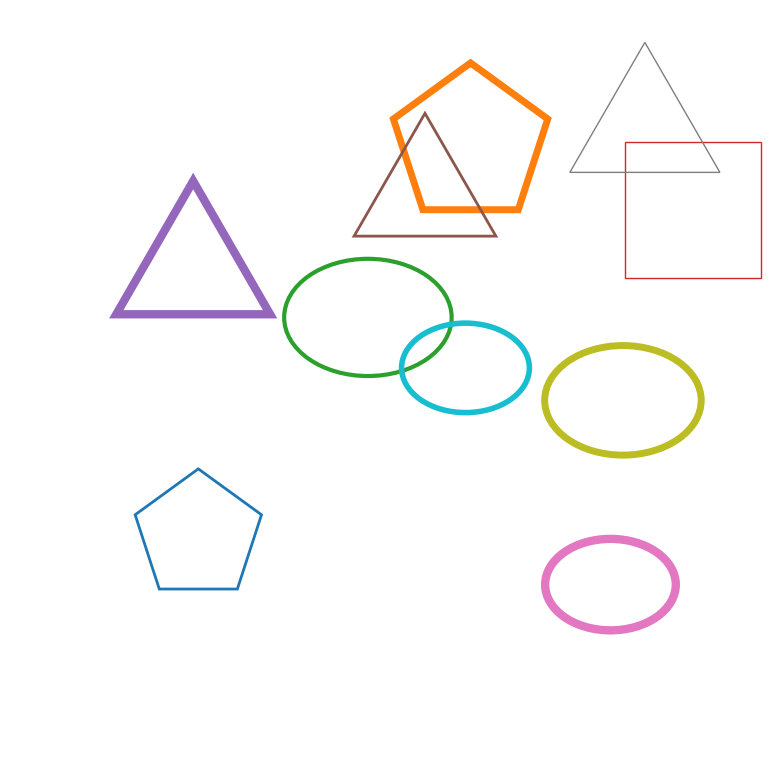[{"shape": "pentagon", "thickness": 1, "radius": 0.43, "center": [0.258, 0.305]}, {"shape": "pentagon", "thickness": 2.5, "radius": 0.53, "center": [0.611, 0.813]}, {"shape": "oval", "thickness": 1.5, "radius": 0.54, "center": [0.478, 0.588]}, {"shape": "square", "thickness": 0.5, "radius": 0.44, "center": [0.9, 0.727]}, {"shape": "triangle", "thickness": 3, "radius": 0.58, "center": [0.251, 0.65]}, {"shape": "triangle", "thickness": 1, "radius": 0.53, "center": [0.552, 0.746]}, {"shape": "oval", "thickness": 3, "radius": 0.42, "center": [0.793, 0.241]}, {"shape": "triangle", "thickness": 0.5, "radius": 0.56, "center": [0.837, 0.832]}, {"shape": "oval", "thickness": 2.5, "radius": 0.51, "center": [0.809, 0.48]}, {"shape": "oval", "thickness": 2, "radius": 0.42, "center": [0.605, 0.522]}]